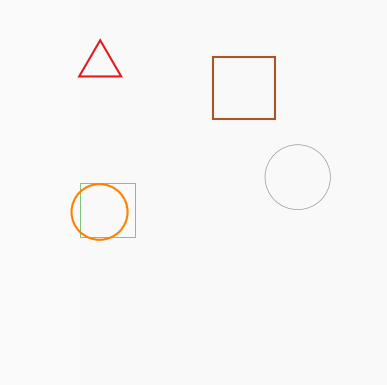[{"shape": "triangle", "thickness": 1.5, "radius": 0.31, "center": [0.259, 0.833]}, {"shape": "square", "thickness": 0.5, "radius": 0.35, "center": [0.277, 0.455]}, {"shape": "circle", "thickness": 1.5, "radius": 0.36, "center": [0.257, 0.449]}, {"shape": "square", "thickness": 1.5, "radius": 0.4, "center": [0.63, 0.77]}, {"shape": "circle", "thickness": 0.5, "radius": 0.42, "center": [0.768, 0.54]}]